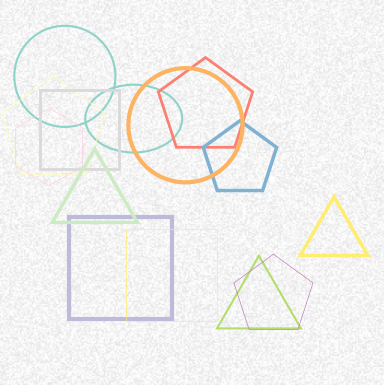[{"shape": "oval", "thickness": 1.5, "radius": 0.63, "center": [0.347, 0.692]}, {"shape": "circle", "thickness": 1.5, "radius": 0.66, "center": [0.168, 0.802]}, {"shape": "pentagon", "thickness": 0.5, "radius": 0.71, "center": [0.139, 0.661]}, {"shape": "square", "thickness": 3, "radius": 0.66, "center": [0.313, 0.304]}, {"shape": "pentagon", "thickness": 2, "radius": 0.64, "center": [0.534, 0.722]}, {"shape": "pentagon", "thickness": 2.5, "radius": 0.5, "center": [0.623, 0.586]}, {"shape": "circle", "thickness": 3, "radius": 0.74, "center": [0.482, 0.675]}, {"shape": "triangle", "thickness": 1.5, "radius": 0.63, "center": [0.673, 0.21]}, {"shape": "hexagon", "thickness": 0.5, "radius": 0.5, "center": [0.128, 0.618]}, {"shape": "square", "thickness": 2, "radius": 0.51, "center": [0.206, 0.664]}, {"shape": "pentagon", "thickness": 0.5, "radius": 0.54, "center": [0.71, 0.232]}, {"shape": "triangle", "thickness": 2.5, "radius": 0.64, "center": [0.246, 0.486]}, {"shape": "triangle", "thickness": 2.5, "radius": 0.51, "center": [0.868, 0.387]}, {"shape": "square", "thickness": 0.5, "radius": 0.59, "center": [0.445, 0.286]}]